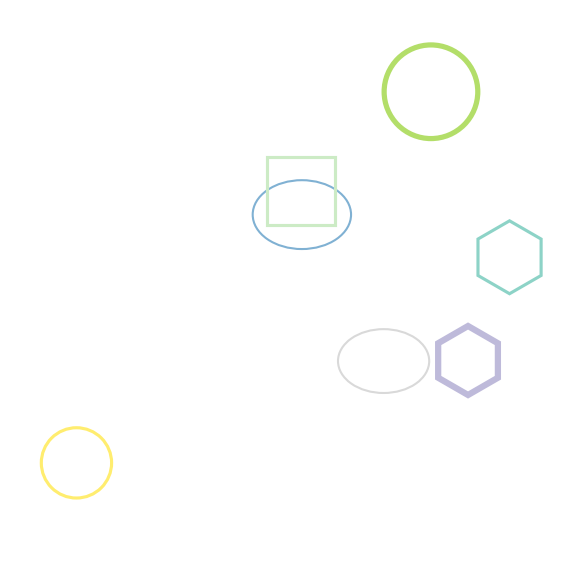[{"shape": "hexagon", "thickness": 1.5, "radius": 0.32, "center": [0.882, 0.554]}, {"shape": "hexagon", "thickness": 3, "radius": 0.3, "center": [0.81, 0.375]}, {"shape": "oval", "thickness": 1, "radius": 0.43, "center": [0.523, 0.628]}, {"shape": "circle", "thickness": 2.5, "radius": 0.41, "center": [0.746, 0.84]}, {"shape": "oval", "thickness": 1, "radius": 0.39, "center": [0.664, 0.374]}, {"shape": "square", "thickness": 1.5, "radius": 0.29, "center": [0.521, 0.668]}, {"shape": "circle", "thickness": 1.5, "radius": 0.3, "center": [0.132, 0.198]}]